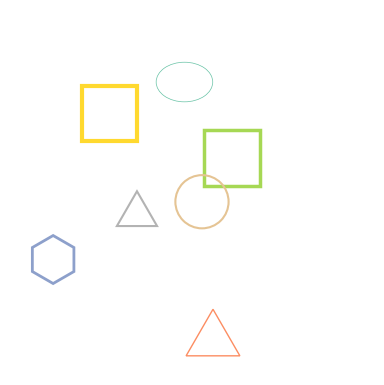[{"shape": "oval", "thickness": 0.5, "radius": 0.37, "center": [0.479, 0.787]}, {"shape": "triangle", "thickness": 1, "radius": 0.4, "center": [0.553, 0.116]}, {"shape": "hexagon", "thickness": 2, "radius": 0.31, "center": [0.138, 0.326]}, {"shape": "square", "thickness": 2.5, "radius": 0.37, "center": [0.602, 0.59]}, {"shape": "square", "thickness": 3, "radius": 0.36, "center": [0.284, 0.706]}, {"shape": "circle", "thickness": 1.5, "radius": 0.35, "center": [0.525, 0.476]}, {"shape": "triangle", "thickness": 1.5, "radius": 0.3, "center": [0.356, 0.443]}]